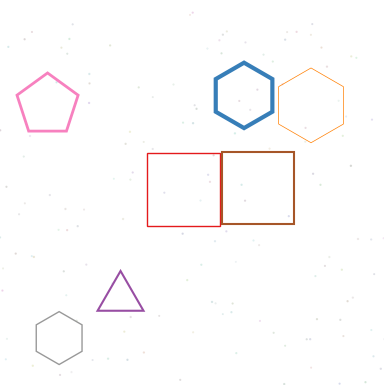[{"shape": "square", "thickness": 1, "radius": 0.47, "center": [0.476, 0.508]}, {"shape": "hexagon", "thickness": 3, "radius": 0.42, "center": [0.634, 0.752]}, {"shape": "triangle", "thickness": 1.5, "radius": 0.34, "center": [0.313, 0.227]}, {"shape": "hexagon", "thickness": 0.5, "radius": 0.49, "center": [0.808, 0.726]}, {"shape": "square", "thickness": 1.5, "radius": 0.47, "center": [0.67, 0.511]}, {"shape": "pentagon", "thickness": 2, "radius": 0.42, "center": [0.124, 0.727]}, {"shape": "hexagon", "thickness": 1, "radius": 0.34, "center": [0.154, 0.122]}]